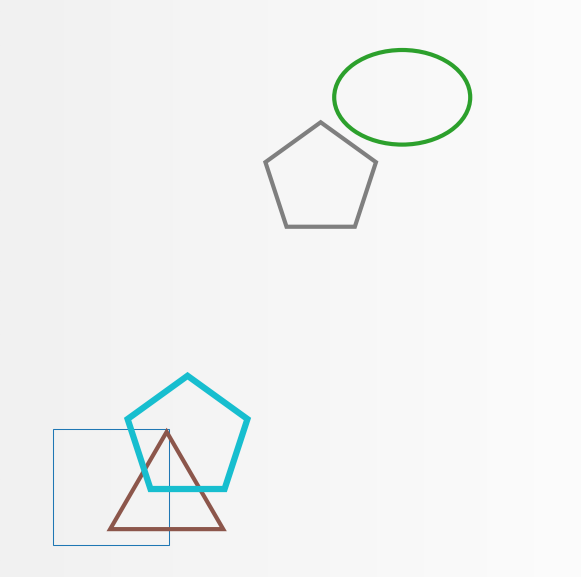[{"shape": "square", "thickness": 0.5, "radius": 0.5, "center": [0.191, 0.156]}, {"shape": "oval", "thickness": 2, "radius": 0.59, "center": [0.692, 0.831]}, {"shape": "triangle", "thickness": 2, "radius": 0.56, "center": [0.287, 0.139]}, {"shape": "pentagon", "thickness": 2, "radius": 0.5, "center": [0.552, 0.687]}, {"shape": "pentagon", "thickness": 3, "radius": 0.54, "center": [0.323, 0.24]}]